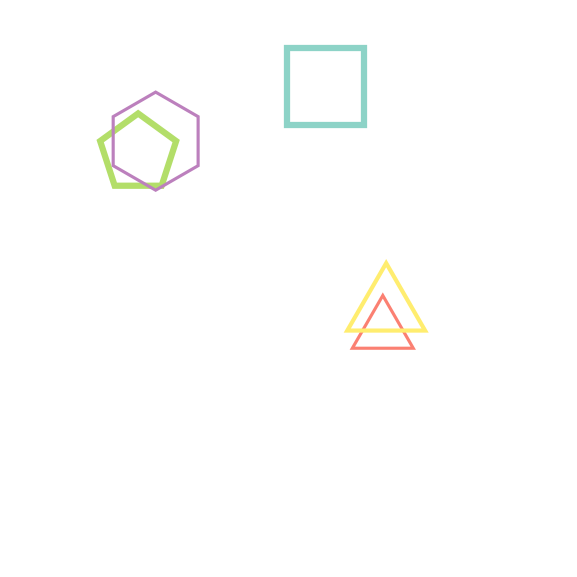[{"shape": "square", "thickness": 3, "radius": 0.33, "center": [0.564, 0.849]}, {"shape": "triangle", "thickness": 1.5, "radius": 0.3, "center": [0.663, 0.427]}, {"shape": "pentagon", "thickness": 3, "radius": 0.35, "center": [0.239, 0.733]}, {"shape": "hexagon", "thickness": 1.5, "radius": 0.42, "center": [0.27, 0.755]}, {"shape": "triangle", "thickness": 2, "radius": 0.39, "center": [0.669, 0.466]}]